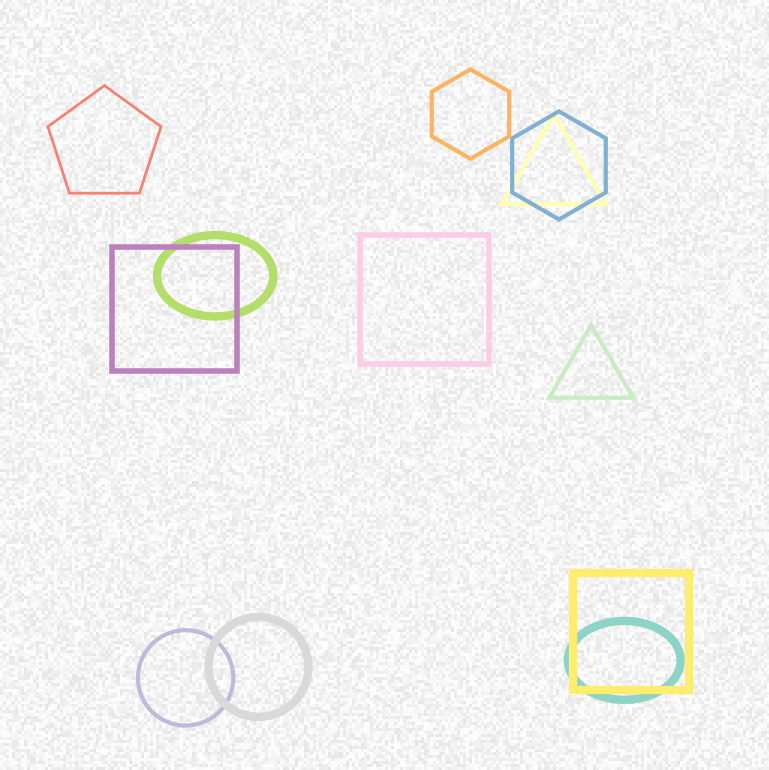[{"shape": "oval", "thickness": 3, "radius": 0.37, "center": [0.811, 0.142]}, {"shape": "triangle", "thickness": 1.5, "radius": 0.39, "center": [0.719, 0.774]}, {"shape": "circle", "thickness": 1.5, "radius": 0.31, "center": [0.241, 0.12]}, {"shape": "pentagon", "thickness": 1, "radius": 0.39, "center": [0.136, 0.812]}, {"shape": "hexagon", "thickness": 1.5, "radius": 0.35, "center": [0.726, 0.785]}, {"shape": "hexagon", "thickness": 1.5, "radius": 0.29, "center": [0.611, 0.852]}, {"shape": "oval", "thickness": 3, "radius": 0.38, "center": [0.279, 0.642]}, {"shape": "square", "thickness": 2, "radius": 0.42, "center": [0.552, 0.611]}, {"shape": "circle", "thickness": 3, "radius": 0.32, "center": [0.336, 0.134]}, {"shape": "square", "thickness": 2, "radius": 0.4, "center": [0.227, 0.599]}, {"shape": "triangle", "thickness": 1.5, "radius": 0.31, "center": [0.768, 0.515]}, {"shape": "square", "thickness": 3, "radius": 0.38, "center": [0.819, 0.18]}]